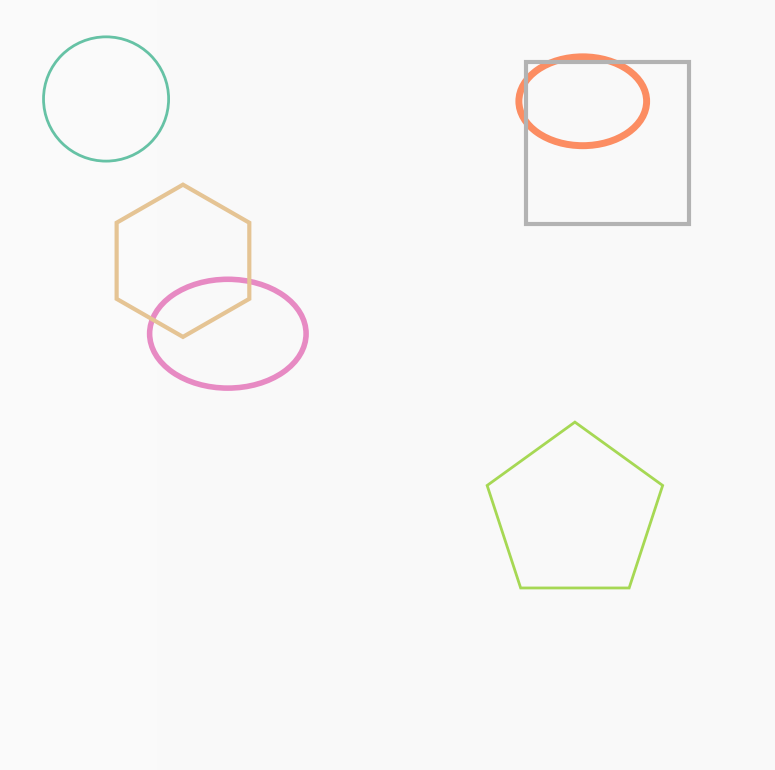[{"shape": "circle", "thickness": 1, "radius": 0.4, "center": [0.137, 0.871]}, {"shape": "oval", "thickness": 2.5, "radius": 0.41, "center": [0.752, 0.868]}, {"shape": "oval", "thickness": 2, "radius": 0.5, "center": [0.294, 0.567]}, {"shape": "pentagon", "thickness": 1, "radius": 0.6, "center": [0.742, 0.333]}, {"shape": "hexagon", "thickness": 1.5, "radius": 0.49, "center": [0.236, 0.661]}, {"shape": "square", "thickness": 1.5, "radius": 0.53, "center": [0.784, 0.814]}]